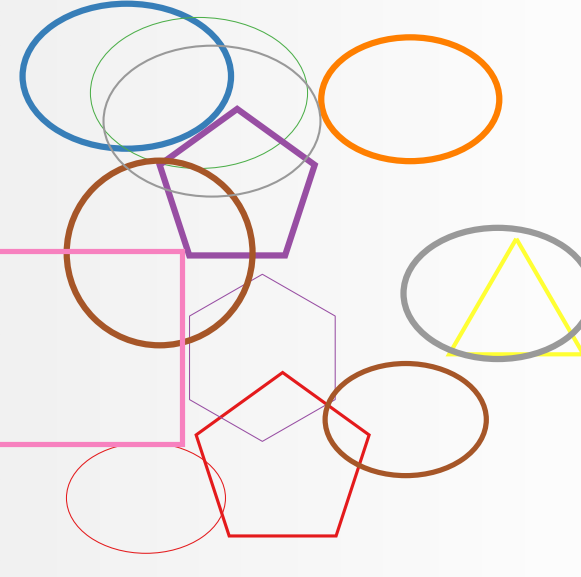[{"shape": "oval", "thickness": 0.5, "radius": 0.68, "center": [0.251, 0.137]}, {"shape": "pentagon", "thickness": 1.5, "radius": 0.78, "center": [0.486, 0.198]}, {"shape": "oval", "thickness": 3, "radius": 0.9, "center": [0.218, 0.867]}, {"shape": "oval", "thickness": 0.5, "radius": 0.93, "center": [0.342, 0.838]}, {"shape": "hexagon", "thickness": 0.5, "radius": 0.72, "center": [0.451, 0.38]}, {"shape": "pentagon", "thickness": 3, "radius": 0.7, "center": [0.408, 0.67]}, {"shape": "oval", "thickness": 3, "radius": 0.77, "center": [0.706, 0.827]}, {"shape": "triangle", "thickness": 2, "radius": 0.67, "center": [0.888, 0.452]}, {"shape": "circle", "thickness": 3, "radius": 0.8, "center": [0.275, 0.561]}, {"shape": "oval", "thickness": 2.5, "radius": 0.69, "center": [0.698, 0.273]}, {"shape": "square", "thickness": 2.5, "radius": 0.83, "center": [0.147, 0.398]}, {"shape": "oval", "thickness": 1, "radius": 0.93, "center": [0.365, 0.789]}, {"shape": "oval", "thickness": 3, "radius": 0.81, "center": [0.856, 0.491]}]